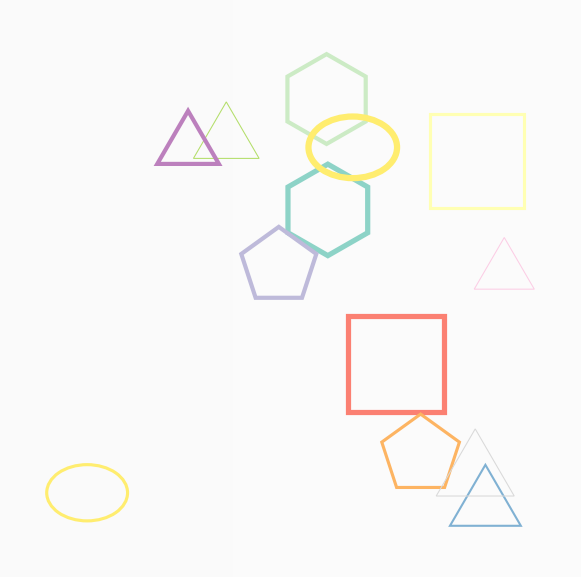[{"shape": "hexagon", "thickness": 2.5, "radius": 0.4, "center": [0.564, 0.636]}, {"shape": "square", "thickness": 1.5, "radius": 0.41, "center": [0.82, 0.72]}, {"shape": "pentagon", "thickness": 2, "radius": 0.34, "center": [0.48, 0.538]}, {"shape": "square", "thickness": 2.5, "radius": 0.41, "center": [0.681, 0.369]}, {"shape": "triangle", "thickness": 1, "radius": 0.35, "center": [0.835, 0.124]}, {"shape": "pentagon", "thickness": 1.5, "radius": 0.35, "center": [0.724, 0.212]}, {"shape": "triangle", "thickness": 0.5, "radius": 0.33, "center": [0.389, 0.757]}, {"shape": "triangle", "thickness": 0.5, "radius": 0.3, "center": [0.868, 0.528]}, {"shape": "triangle", "thickness": 0.5, "radius": 0.39, "center": [0.818, 0.179]}, {"shape": "triangle", "thickness": 2, "radius": 0.31, "center": [0.324, 0.746]}, {"shape": "hexagon", "thickness": 2, "radius": 0.39, "center": [0.562, 0.828]}, {"shape": "oval", "thickness": 3, "radius": 0.38, "center": [0.607, 0.744]}, {"shape": "oval", "thickness": 1.5, "radius": 0.35, "center": [0.15, 0.146]}]